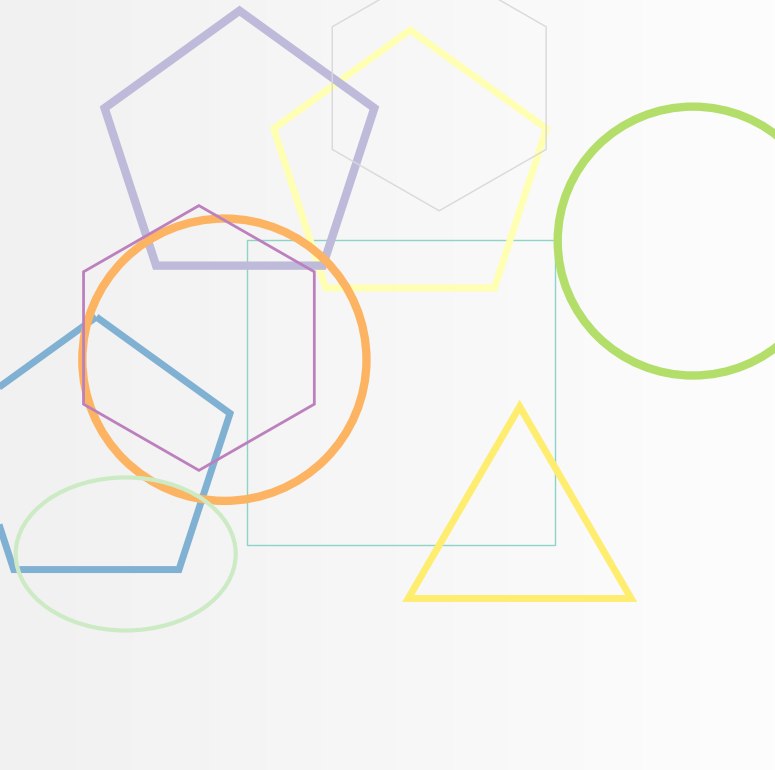[{"shape": "square", "thickness": 0.5, "radius": 0.99, "center": [0.518, 0.49]}, {"shape": "pentagon", "thickness": 2.5, "radius": 0.93, "center": [0.529, 0.776]}, {"shape": "pentagon", "thickness": 3, "radius": 0.91, "center": [0.309, 0.803]}, {"shape": "pentagon", "thickness": 2.5, "radius": 0.91, "center": [0.124, 0.407]}, {"shape": "circle", "thickness": 3, "radius": 0.92, "center": [0.29, 0.533]}, {"shape": "circle", "thickness": 3, "radius": 0.87, "center": [0.894, 0.687]}, {"shape": "hexagon", "thickness": 0.5, "radius": 0.8, "center": [0.567, 0.886]}, {"shape": "hexagon", "thickness": 1, "radius": 0.86, "center": [0.257, 0.561]}, {"shape": "oval", "thickness": 1.5, "radius": 0.71, "center": [0.162, 0.281]}, {"shape": "triangle", "thickness": 2.5, "radius": 0.83, "center": [0.671, 0.306]}]